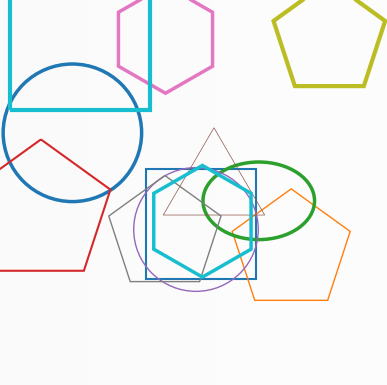[{"shape": "circle", "thickness": 2.5, "radius": 0.89, "center": [0.187, 0.655]}, {"shape": "square", "thickness": 1.5, "radius": 0.71, "center": [0.518, 0.417]}, {"shape": "pentagon", "thickness": 1, "radius": 0.8, "center": [0.751, 0.349]}, {"shape": "oval", "thickness": 2.5, "radius": 0.72, "center": [0.668, 0.478]}, {"shape": "pentagon", "thickness": 1.5, "radius": 0.94, "center": [0.106, 0.449]}, {"shape": "circle", "thickness": 1, "radius": 0.8, "center": [0.506, 0.404]}, {"shape": "triangle", "thickness": 0.5, "radius": 0.76, "center": [0.552, 0.517]}, {"shape": "hexagon", "thickness": 2.5, "radius": 0.7, "center": [0.427, 0.898]}, {"shape": "pentagon", "thickness": 1, "radius": 0.76, "center": [0.426, 0.392]}, {"shape": "pentagon", "thickness": 3, "radius": 0.76, "center": [0.85, 0.899]}, {"shape": "hexagon", "thickness": 2.5, "radius": 0.72, "center": [0.522, 0.425]}, {"shape": "square", "thickness": 3, "radius": 0.91, "center": [0.207, 0.895]}]